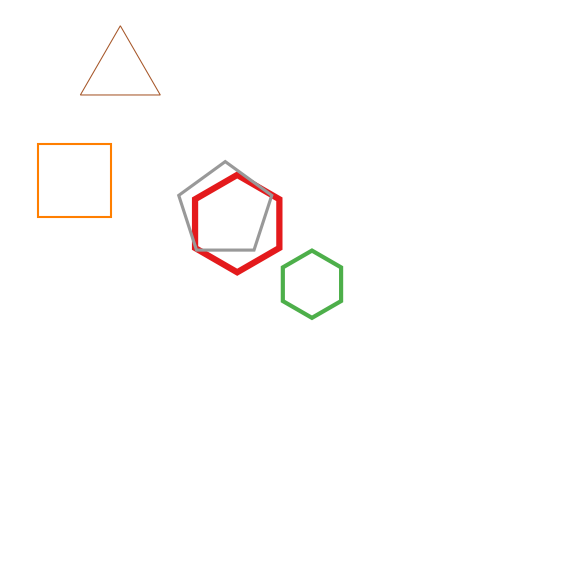[{"shape": "hexagon", "thickness": 3, "radius": 0.42, "center": [0.411, 0.612]}, {"shape": "hexagon", "thickness": 2, "radius": 0.29, "center": [0.54, 0.507]}, {"shape": "square", "thickness": 1, "radius": 0.31, "center": [0.129, 0.687]}, {"shape": "triangle", "thickness": 0.5, "radius": 0.4, "center": [0.208, 0.875]}, {"shape": "pentagon", "thickness": 1.5, "radius": 0.42, "center": [0.39, 0.635]}]